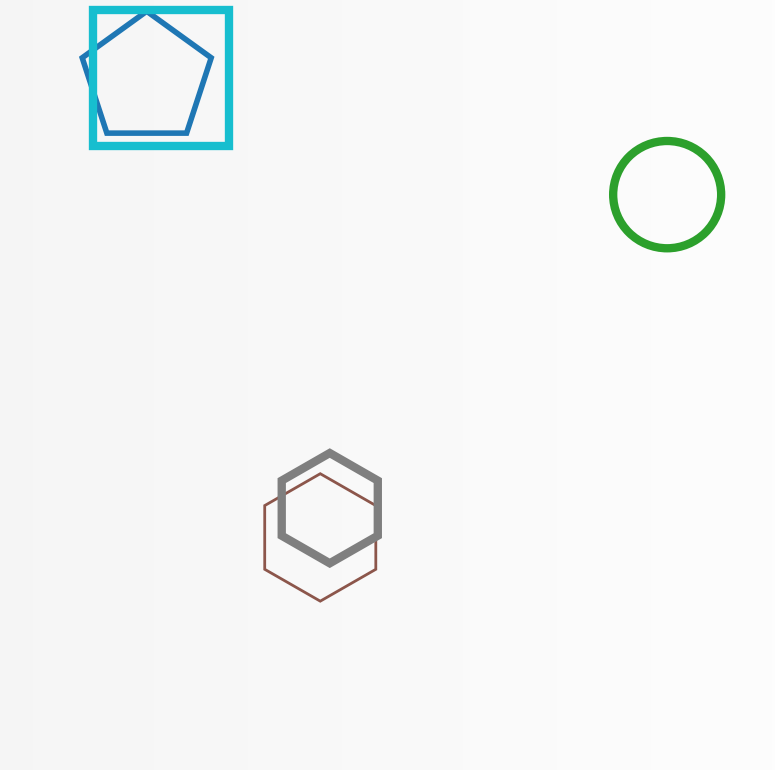[{"shape": "pentagon", "thickness": 2, "radius": 0.44, "center": [0.189, 0.898]}, {"shape": "circle", "thickness": 3, "radius": 0.35, "center": [0.861, 0.747]}, {"shape": "hexagon", "thickness": 1, "radius": 0.41, "center": [0.413, 0.302]}, {"shape": "hexagon", "thickness": 3, "radius": 0.36, "center": [0.425, 0.34]}, {"shape": "square", "thickness": 3, "radius": 0.44, "center": [0.208, 0.899]}]